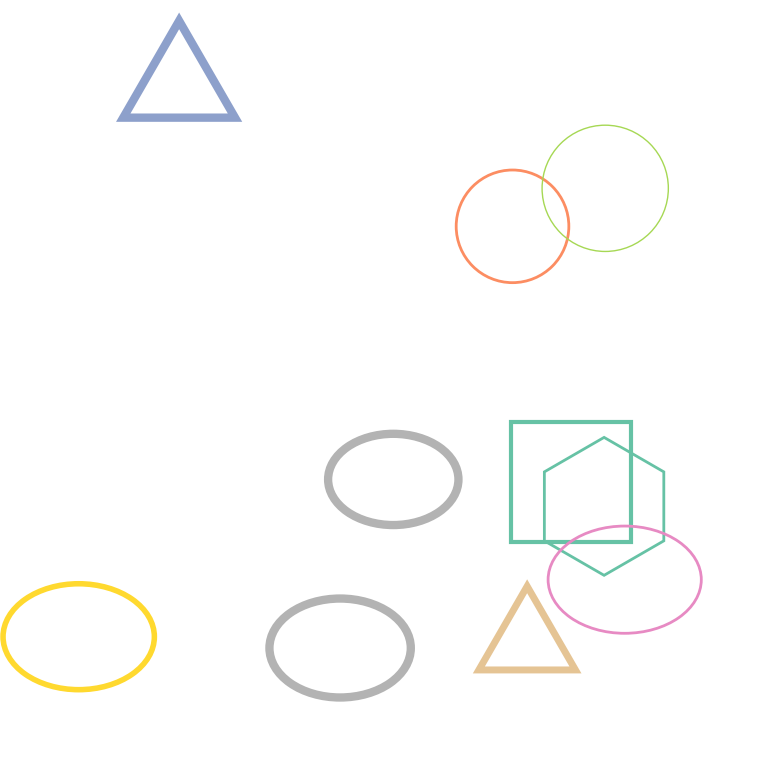[{"shape": "hexagon", "thickness": 1, "radius": 0.45, "center": [0.785, 0.342]}, {"shape": "square", "thickness": 1.5, "radius": 0.39, "center": [0.742, 0.374]}, {"shape": "circle", "thickness": 1, "radius": 0.37, "center": [0.666, 0.706]}, {"shape": "triangle", "thickness": 3, "radius": 0.42, "center": [0.233, 0.889]}, {"shape": "oval", "thickness": 1, "radius": 0.5, "center": [0.811, 0.247]}, {"shape": "circle", "thickness": 0.5, "radius": 0.41, "center": [0.786, 0.755]}, {"shape": "oval", "thickness": 2, "radius": 0.49, "center": [0.102, 0.173]}, {"shape": "triangle", "thickness": 2.5, "radius": 0.36, "center": [0.685, 0.166]}, {"shape": "oval", "thickness": 3, "radius": 0.46, "center": [0.442, 0.158]}, {"shape": "oval", "thickness": 3, "radius": 0.42, "center": [0.511, 0.377]}]